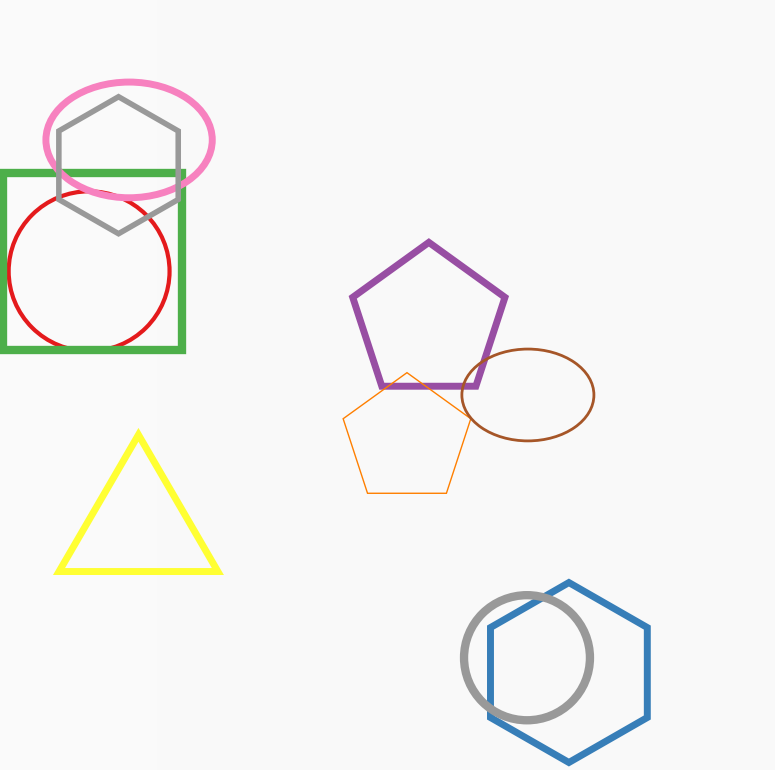[{"shape": "circle", "thickness": 1.5, "radius": 0.52, "center": [0.115, 0.648]}, {"shape": "hexagon", "thickness": 2.5, "radius": 0.58, "center": [0.734, 0.127]}, {"shape": "square", "thickness": 3, "radius": 0.58, "center": [0.119, 0.66]}, {"shape": "pentagon", "thickness": 2.5, "radius": 0.52, "center": [0.553, 0.582]}, {"shape": "pentagon", "thickness": 0.5, "radius": 0.43, "center": [0.525, 0.429]}, {"shape": "triangle", "thickness": 2.5, "radius": 0.59, "center": [0.179, 0.317]}, {"shape": "oval", "thickness": 1, "radius": 0.43, "center": [0.681, 0.487]}, {"shape": "oval", "thickness": 2.5, "radius": 0.54, "center": [0.167, 0.818]}, {"shape": "circle", "thickness": 3, "radius": 0.41, "center": [0.68, 0.146]}, {"shape": "hexagon", "thickness": 2, "radius": 0.44, "center": [0.153, 0.785]}]